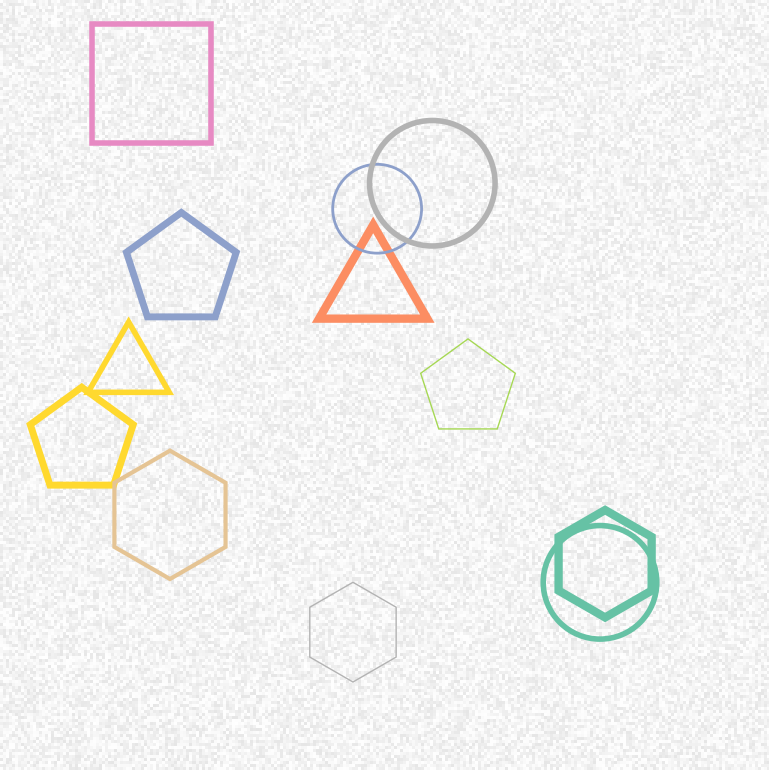[{"shape": "circle", "thickness": 2, "radius": 0.37, "center": [0.779, 0.244]}, {"shape": "hexagon", "thickness": 3, "radius": 0.35, "center": [0.786, 0.268]}, {"shape": "triangle", "thickness": 3, "radius": 0.41, "center": [0.485, 0.627]}, {"shape": "pentagon", "thickness": 2.5, "radius": 0.37, "center": [0.235, 0.649]}, {"shape": "circle", "thickness": 1, "radius": 0.29, "center": [0.49, 0.729]}, {"shape": "square", "thickness": 2, "radius": 0.39, "center": [0.197, 0.891]}, {"shape": "pentagon", "thickness": 0.5, "radius": 0.32, "center": [0.608, 0.495]}, {"shape": "pentagon", "thickness": 2.5, "radius": 0.35, "center": [0.106, 0.427]}, {"shape": "triangle", "thickness": 2, "radius": 0.3, "center": [0.167, 0.521]}, {"shape": "hexagon", "thickness": 1.5, "radius": 0.42, "center": [0.221, 0.331]}, {"shape": "hexagon", "thickness": 0.5, "radius": 0.32, "center": [0.458, 0.179]}, {"shape": "circle", "thickness": 2, "radius": 0.41, "center": [0.561, 0.762]}]